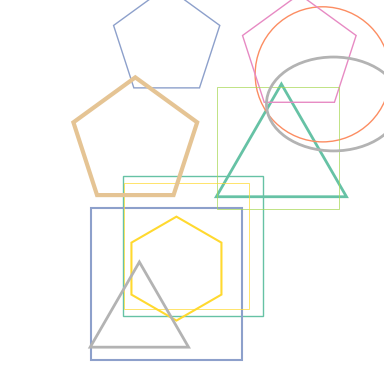[{"shape": "triangle", "thickness": 2, "radius": 0.98, "center": [0.731, 0.587]}, {"shape": "square", "thickness": 1, "radius": 0.91, "center": [0.502, 0.361]}, {"shape": "circle", "thickness": 1, "radius": 0.88, "center": [0.838, 0.807]}, {"shape": "pentagon", "thickness": 1, "radius": 0.73, "center": [0.433, 0.889]}, {"shape": "square", "thickness": 1.5, "radius": 0.98, "center": [0.432, 0.262]}, {"shape": "pentagon", "thickness": 1, "radius": 0.78, "center": [0.777, 0.86]}, {"shape": "square", "thickness": 0.5, "radius": 0.79, "center": [0.722, 0.616]}, {"shape": "hexagon", "thickness": 1.5, "radius": 0.67, "center": [0.458, 0.302]}, {"shape": "square", "thickness": 0.5, "radius": 0.82, "center": [0.484, 0.36]}, {"shape": "pentagon", "thickness": 3, "radius": 0.85, "center": [0.351, 0.63]}, {"shape": "oval", "thickness": 2, "radius": 0.87, "center": [0.866, 0.73]}, {"shape": "triangle", "thickness": 2, "radius": 0.74, "center": [0.362, 0.172]}]